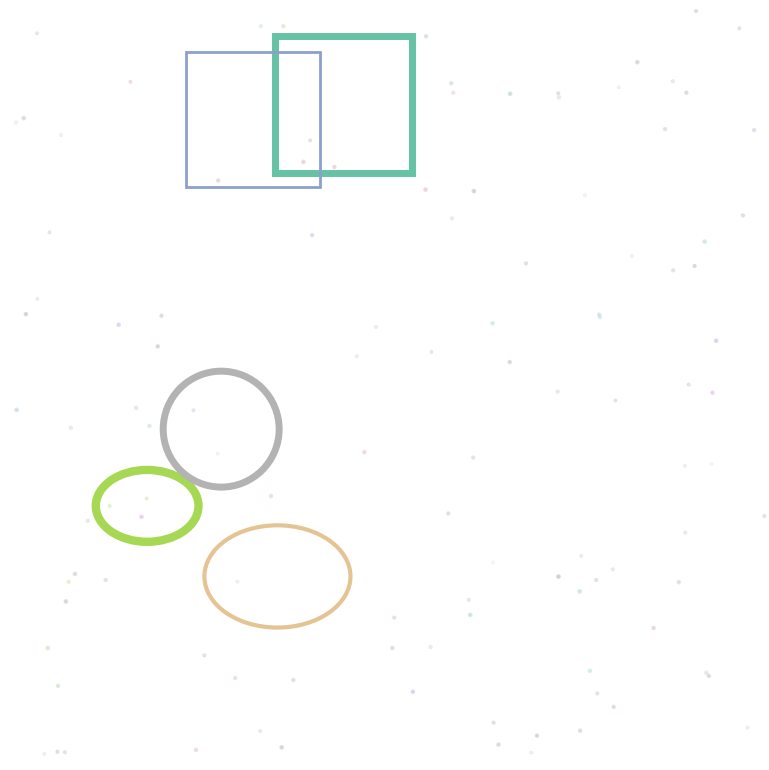[{"shape": "square", "thickness": 2.5, "radius": 0.45, "center": [0.446, 0.864]}, {"shape": "square", "thickness": 1, "radius": 0.44, "center": [0.328, 0.845]}, {"shape": "oval", "thickness": 3, "radius": 0.33, "center": [0.191, 0.343]}, {"shape": "oval", "thickness": 1.5, "radius": 0.47, "center": [0.36, 0.251]}, {"shape": "circle", "thickness": 2.5, "radius": 0.38, "center": [0.287, 0.443]}]